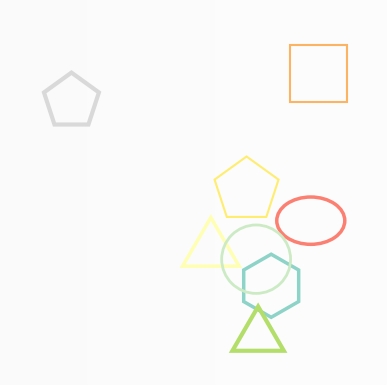[{"shape": "hexagon", "thickness": 2.5, "radius": 0.41, "center": [0.7, 0.258]}, {"shape": "triangle", "thickness": 2.5, "radius": 0.42, "center": [0.544, 0.351]}, {"shape": "oval", "thickness": 2.5, "radius": 0.44, "center": [0.802, 0.427]}, {"shape": "square", "thickness": 1.5, "radius": 0.37, "center": [0.822, 0.808]}, {"shape": "triangle", "thickness": 3, "radius": 0.38, "center": [0.666, 0.127]}, {"shape": "pentagon", "thickness": 3, "radius": 0.37, "center": [0.184, 0.737]}, {"shape": "circle", "thickness": 2, "radius": 0.44, "center": [0.661, 0.327]}, {"shape": "pentagon", "thickness": 1.5, "radius": 0.43, "center": [0.636, 0.507]}]